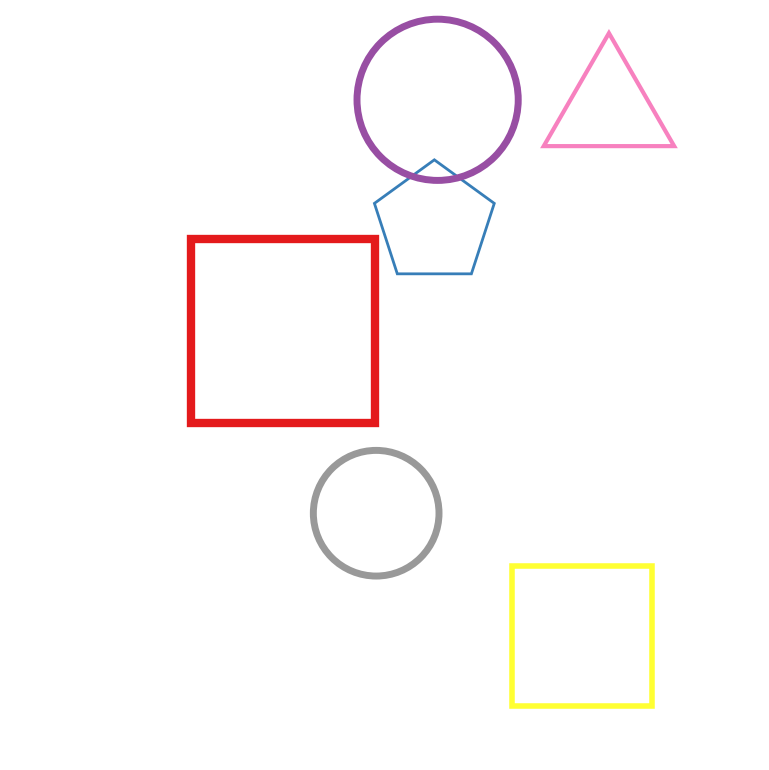[{"shape": "square", "thickness": 3, "radius": 0.6, "center": [0.368, 0.571]}, {"shape": "pentagon", "thickness": 1, "radius": 0.41, "center": [0.564, 0.711]}, {"shape": "circle", "thickness": 2.5, "radius": 0.52, "center": [0.568, 0.87]}, {"shape": "square", "thickness": 2, "radius": 0.46, "center": [0.756, 0.174]}, {"shape": "triangle", "thickness": 1.5, "radius": 0.49, "center": [0.791, 0.859]}, {"shape": "circle", "thickness": 2.5, "radius": 0.41, "center": [0.489, 0.333]}]